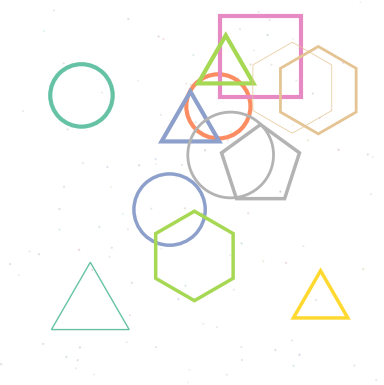[{"shape": "triangle", "thickness": 1, "radius": 0.58, "center": [0.235, 0.202]}, {"shape": "circle", "thickness": 3, "radius": 0.41, "center": [0.212, 0.752]}, {"shape": "circle", "thickness": 3, "radius": 0.42, "center": [0.567, 0.724]}, {"shape": "triangle", "thickness": 3, "radius": 0.43, "center": [0.495, 0.676]}, {"shape": "circle", "thickness": 2.5, "radius": 0.46, "center": [0.44, 0.456]}, {"shape": "square", "thickness": 3, "radius": 0.53, "center": [0.678, 0.853]}, {"shape": "hexagon", "thickness": 2.5, "radius": 0.58, "center": [0.505, 0.335]}, {"shape": "triangle", "thickness": 3, "radius": 0.42, "center": [0.586, 0.825]}, {"shape": "triangle", "thickness": 2.5, "radius": 0.41, "center": [0.833, 0.215]}, {"shape": "hexagon", "thickness": 2, "radius": 0.57, "center": [0.827, 0.766]}, {"shape": "hexagon", "thickness": 0.5, "radius": 0.59, "center": [0.759, 0.772]}, {"shape": "circle", "thickness": 2, "radius": 0.56, "center": [0.599, 0.597]}, {"shape": "pentagon", "thickness": 2.5, "radius": 0.53, "center": [0.677, 0.57]}]